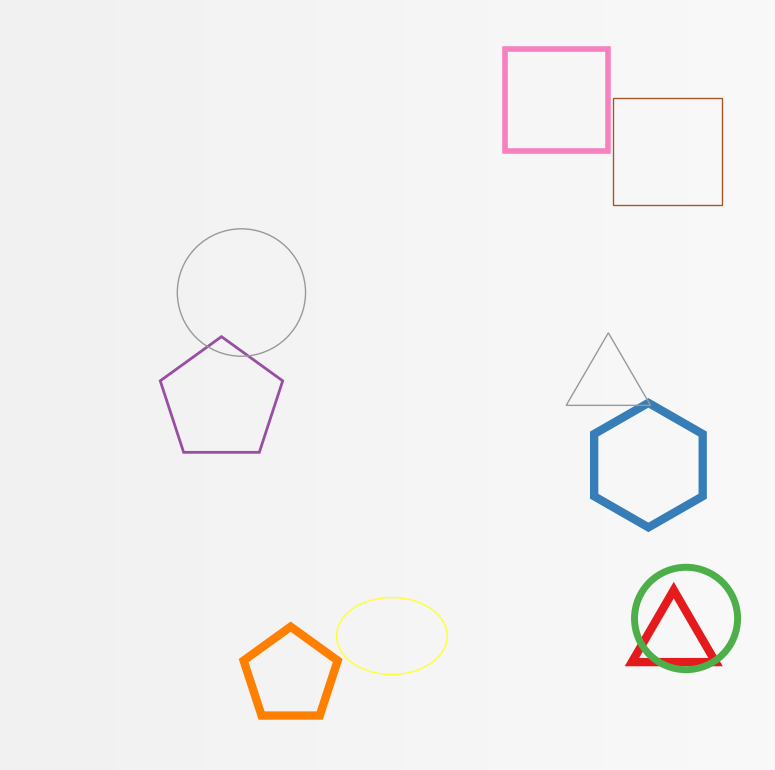[{"shape": "triangle", "thickness": 3, "radius": 0.31, "center": [0.869, 0.171]}, {"shape": "hexagon", "thickness": 3, "radius": 0.4, "center": [0.837, 0.396]}, {"shape": "circle", "thickness": 2.5, "radius": 0.33, "center": [0.885, 0.197]}, {"shape": "pentagon", "thickness": 1, "radius": 0.42, "center": [0.286, 0.48]}, {"shape": "pentagon", "thickness": 3, "radius": 0.32, "center": [0.375, 0.122]}, {"shape": "oval", "thickness": 0.5, "radius": 0.36, "center": [0.506, 0.174]}, {"shape": "square", "thickness": 0.5, "radius": 0.35, "center": [0.861, 0.803]}, {"shape": "square", "thickness": 2, "radius": 0.33, "center": [0.718, 0.87]}, {"shape": "triangle", "thickness": 0.5, "radius": 0.31, "center": [0.785, 0.505]}, {"shape": "circle", "thickness": 0.5, "radius": 0.41, "center": [0.312, 0.62]}]